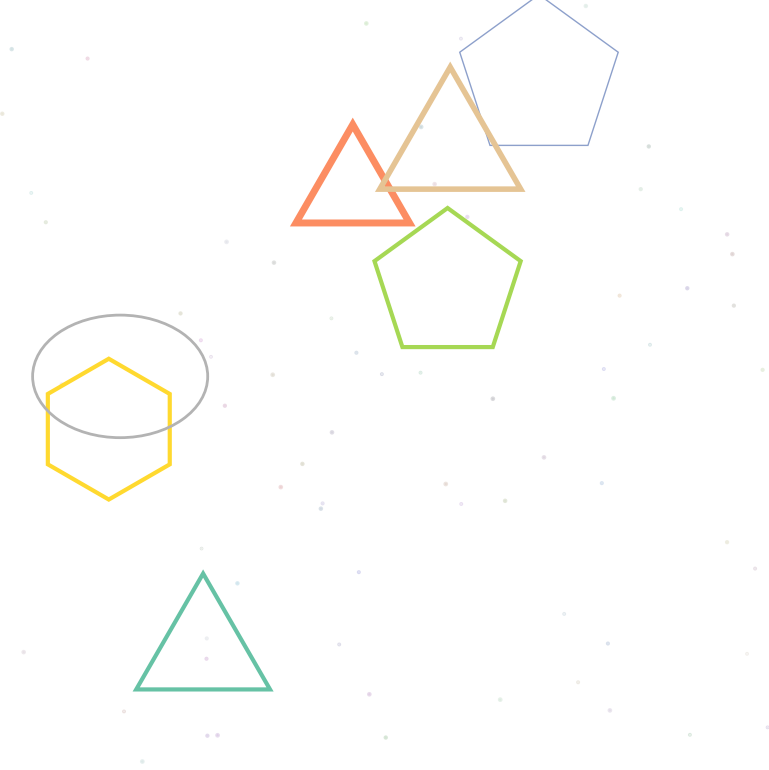[{"shape": "triangle", "thickness": 1.5, "radius": 0.5, "center": [0.264, 0.155]}, {"shape": "triangle", "thickness": 2.5, "radius": 0.43, "center": [0.458, 0.753]}, {"shape": "pentagon", "thickness": 0.5, "radius": 0.54, "center": [0.7, 0.899]}, {"shape": "pentagon", "thickness": 1.5, "radius": 0.5, "center": [0.581, 0.63]}, {"shape": "hexagon", "thickness": 1.5, "radius": 0.46, "center": [0.141, 0.443]}, {"shape": "triangle", "thickness": 2, "radius": 0.53, "center": [0.585, 0.807]}, {"shape": "oval", "thickness": 1, "radius": 0.57, "center": [0.156, 0.511]}]